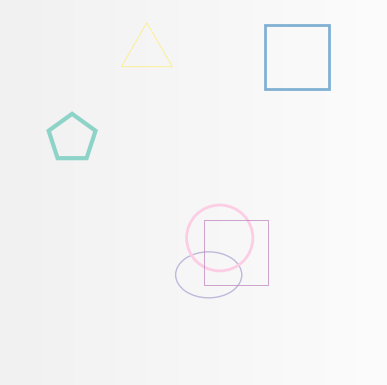[{"shape": "pentagon", "thickness": 3, "radius": 0.32, "center": [0.186, 0.641]}, {"shape": "oval", "thickness": 1, "radius": 0.43, "center": [0.539, 0.286]}, {"shape": "square", "thickness": 2, "radius": 0.41, "center": [0.767, 0.852]}, {"shape": "circle", "thickness": 2, "radius": 0.43, "center": [0.567, 0.382]}, {"shape": "square", "thickness": 0.5, "radius": 0.42, "center": [0.609, 0.344]}, {"shape": "triangle", "thickness": 0.5, "radius": 0.38, "center": [0.379, 0.865]}]